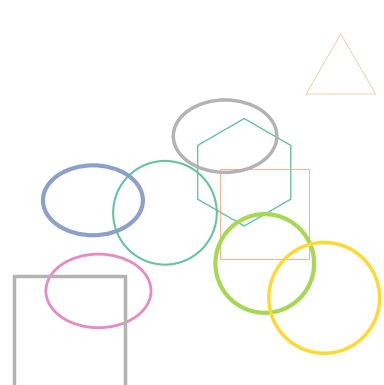[{"shape": "hexagon", "thickness": 1, "radius": 0.7, "center": [0.634, 0.553]}, {"shape": "circle", "thickness": 1.5, "radius": 0.67, "center": [0.429, 0.447]}, {"shape": "square", "thickness": 0.5, "radius": 0.58, "center": [0.687, 0.443]}, {"shape": "oval", "thickness": 3, "radius": 0.65, "center": [0.241, 0.48]}, {"shape": "oval", "thickness": 2, "radius": 0.68, "center": [0.256, 0.244]}, {"shape": "circle", "thickness": 3, "radius": 0.64, "center": [0.688, 0.316]}, {"shape": "circle", "thickness": 2.5, "radius": 0.72, "center": [0.842, 0.226]}, {"shape": "triangle", "thickness": 0.5, "radius": 0.52, "center": [0.885, 0.808]}, {"shape": "square", "thickness": 2.5, "radius": 0.72, "center": [0.18, 0.139]}, {"shape": "oval", "thickness": 2.5, "radius": 0.67, "center": [0.585, 0.646]}]